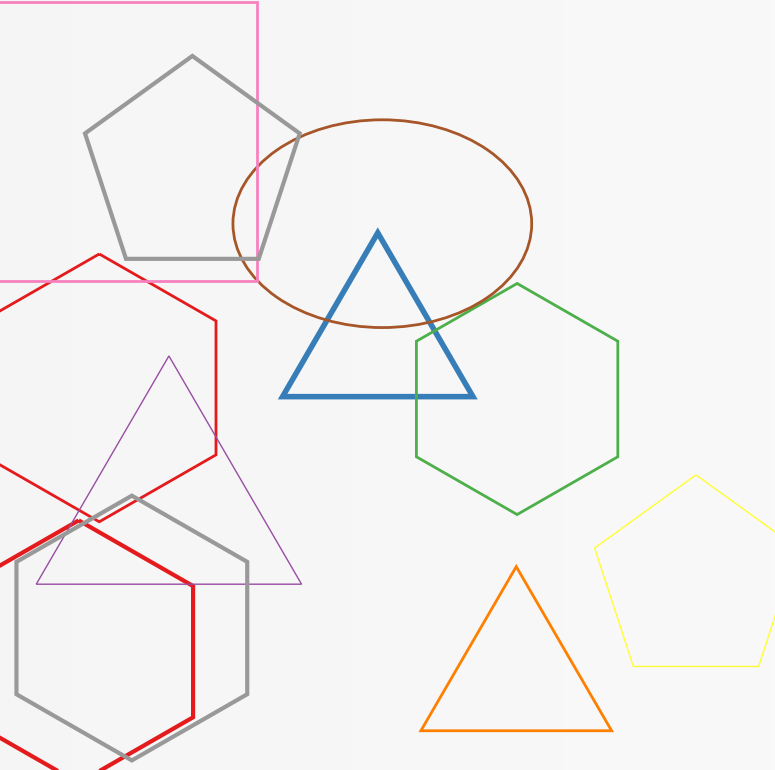[{"shape": "hexagon", "thickness": 1.5, "radius": 0.85, "center": [0.102, 0.154]}, {"shape": "hexagon", "thickness": 1, "radius": 0.87, "center": [0.128, 0.496]}, {"shape": "triangle", "thickness": 2, "radius": 0.71, "center": [0.487, 0.556]}, {"shape": "hexagon", "thickness": 1, "radius": 0.75, "center": [0.667, 0.482]}, {"shape": "triangle", "thickness": 0.5, "radius": 0.99, "center": [0.218, 0.34]}, {"shape": "triangle", "thickness": 1, "radius": 0.71, "center": [0.666, 0.122]}, {"shape": "pentagon", "thickness": 0.5, "radius": 0.69, "center": [0.898, 0.246]}, {"shape": "oval", "thickness": 1, "radius": 0.96, "center": [0.493, 0.71]}, {"shape": "square", "thickness": 1, "radius": 0.9, "center": [0.151, 0.816]}, {"shape": "pentagon", "thickness": 1.5, "radius": 0.73, "center": [0.248, 0.782]}, {"shape": "hexagon", "thickness": 1.5, "radius": 0.86, "center": [0.17, 0.184]}]